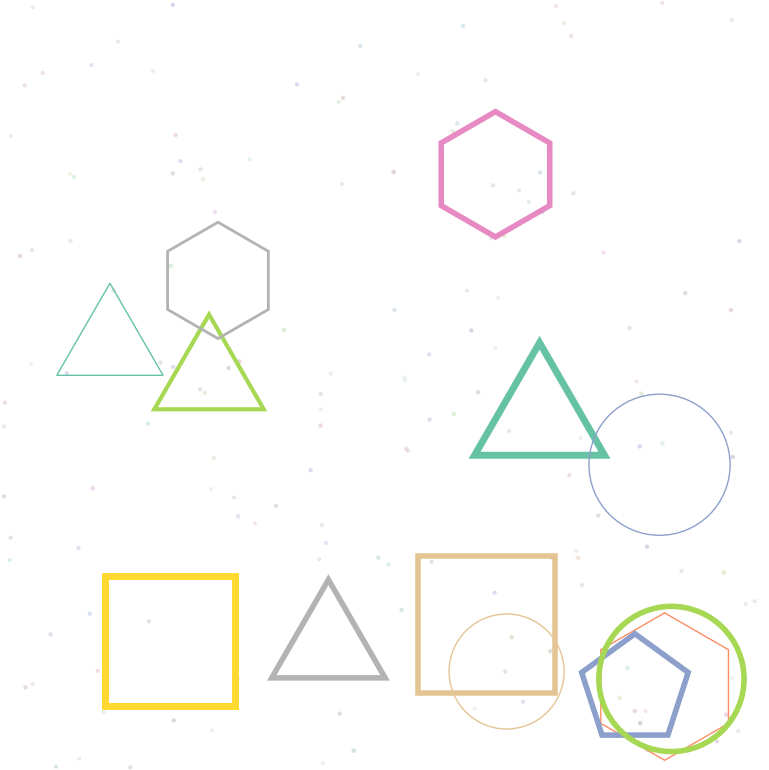[{"shape": "triangle", "thickness": 0.5, "radius": 0.4, "center": [0.143, 0.552]}, {"shape": "triangle", "thickness": 2.5, "radius": 0.49, "center": [0.701, 0.457]}, {"shape": "hexagon", "thickness": 0.5, "radius": 0.48, "center": [0.863, 0.108]}, {"shape": "circle", "thickness": 0.5, "radius": 0.46, "center": [0.857, 0.396]}, {"shape": "pentagon", "thickness": 2, "radius": 0.36, "center": [0.825, 0.104]}, {"shape": "hexagon", "thickness": 2, "radius": 0.41, "center": [0.643, 0.774]}, {"shape": "triangle", "thickness": 1.5, "radius": 0.41, "center": [0.271, 0.509]}, {"shape": "circle", "thickness": 2, "radius": 0.47, "center": [0.872, 0.118]}, {"shape": "square", "thickness": 2.5, "radius": 0.42, "center": [0.221, 0.168]}, {"shape": "square", "thickness": 2, "radius": 0.44, "center": [0.632, 0.189]}, {"shape": "circle", "thickness": 0.5, "radius": 0.37, "center": [0.658, 0.128]}, {"shape": "hexagon", "thickness": 1, "radius": 0.38, "center": [0.283, 0.636]}, {"shape": "triangle", "thickness": 2, "radius": 0.42, "center": [0.427, 0.162]}]